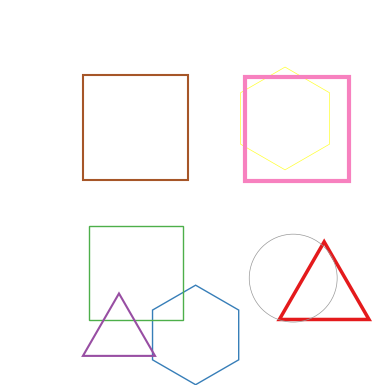[{"shape": "triangle", "thickness": 2.5, "radius": 0.67, "center": [0.842, 0.237]}, {"shape": "hexagon", "thickness": 1, "radius": 0.65, "center": [0.508, 0.13]}, {"shape": "square", "thickness": 1, "radius": 0.61, "center": [0.353, 0.291]}, {"shape": "triangle", "thickness": 1.5, "radius": 0.54, "center": [0.309, 0.13]}, {"shape": "hexagon", "thickness": 0.5, "radius": 0.67, "center": [0.74, 0.692]}, {"shape": "square", "thickness": 1.5, "radius": 0.69, "center": [0.352, 0.668]}, {"shape": "square", "thickness": 3, "radius": 0.68, "center": [0.77, 0.664]}, {"shape": "circle", "thickness": 0.5, "radius": 0.57, "center": [0.762, 0.278]}]